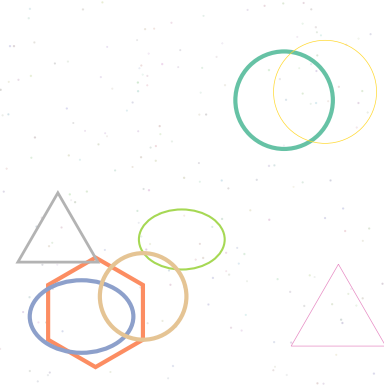[{"shape": "circle", "thickness": 3, "radius": 0.63, "center": [0.738, 0.74]}, {"shape": "hexagon", "thickness": 3, "radius": 0.71, "center": [0.248, 0.189]}, {"shape": "oval", "thickness": 3, "radius": 0.67, "center": [0.212, 0.178]}, {"shape": "triangle", "thickness": 0.5, "radius": 0.71, "center": [0.879, 0.172]}, {"shape": "oval", "thickness": 1.5, "radius": 0.56, "center": [0.472, 0.378]}, {"shape": "circle", "thickness": 0.5, "radius": 0.67, "center": [0.844, 0.761]}, {"shape": "circle", "thickness": 3, "radius": 0.56, "center": [0.372, 0.23]}, {"shape": "triangle", "thickness": 2, "radius": 0.6, "center": [0.15, 0.379]}]